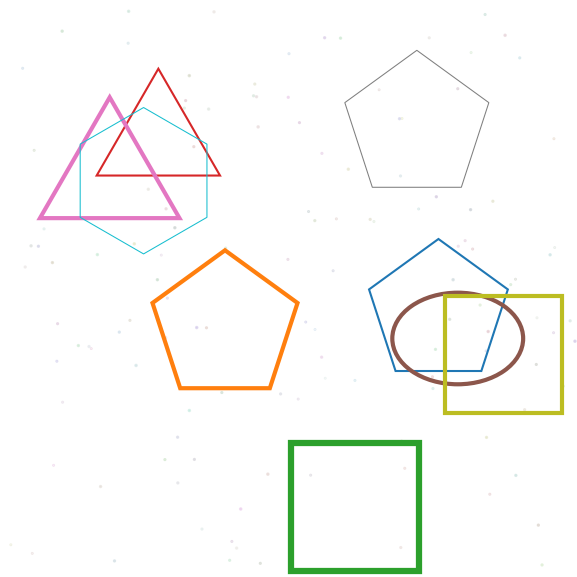[{"shape": "pentagon", "thickness": 1, "radius": 0.63, "center": [0.759, 0.459]}, {"shape": "pentagon", "thickness": 2, "radius": 0.66, "center": [0.39, 0.434]}, {"shape": "square", "thickness": 3, "radius": 0.55, "center": [0.615, 0.121]}, {"shape": "triangle", "thickness": 1, "radius": 0.62, "center": [0.274, 0.757]}, {"shape": "oval", "thickness": 2, "radius": 0.57, "center": [0.793, 0.413]}, {"shape": "triangle", "thickness": 2, "radius": 0.7, "center": [0.19, 0.691]}, {"shape": "pentagon", "thickness": 0.5, "radius": 0.66, "center": [0.722, 0.781]}, {"shape": "square", "thickness": 2, "radius": 0.51, "center": [0.872, 0.385]}, {"shape": "hexagon", "thickness": 0.5, "radius": 0.63, "center": [0.249, 0.686]}]